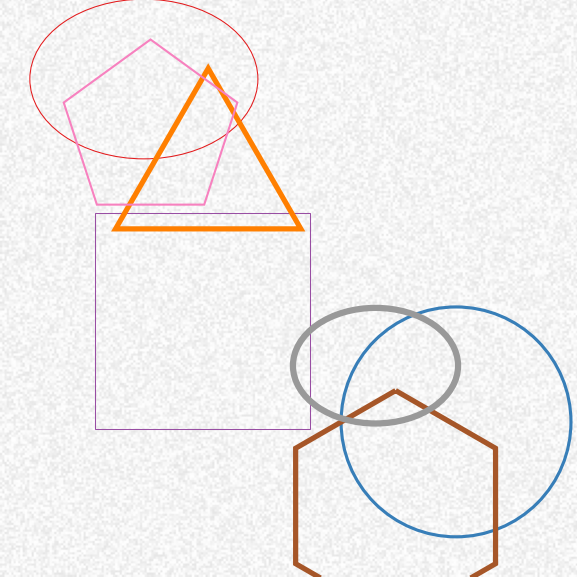[{"shape": "oval", "thickness": 0.5, "radius": 0.99, "center": [0.249, 0.862]}, {"shape": "circle", "thickness": 1.5, "radius": 1.0, "center": [0.79, 0.269]}, {"shape": "square", "thickness": 0.5, "radius": 0.93, "center": [0.351, 0.443]}, {"shape": "triangle", "thickness": 2.5, "radius": 0.93, "center": [0.361, 0.695]}, {"shape": "hexagon", "thickness": 2.5, "radius": 1.0, "center": [0.685, 0.123]}, {"shape": "pentagon", "thickness": 1, "radius": 0.79, "center": [0.261, 0.773]}, {"shape": "oval", "thickness": 3, "radius": 0.71, "center": [0.65, 0.366]}]